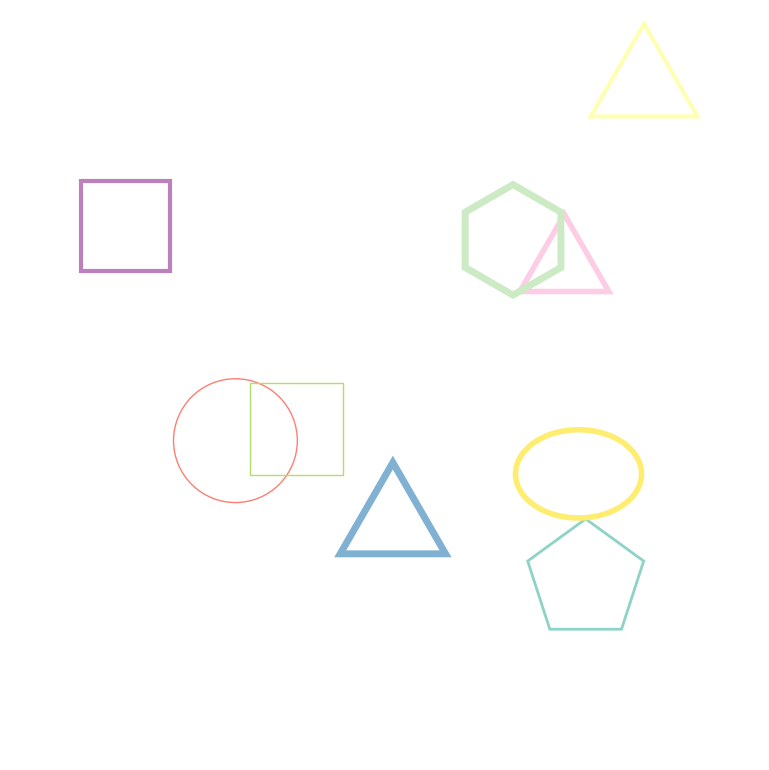[{"shape": "pentagon", "thickness": 1, "radius": 0.4, "center": [0.761, 0.247]}, {"shape": "triangle", "thickness": 1.5, "radius": 0.4, "center": [0.836, 0.889]}, {"shape": "circle", "thickness": 0.5, "radius": 0.4, "center": [0.306, 0.428]}, {"shape": "triangle", "thickness": 2.5, "radius": 0.39, "center": [0.51, 0.32]}, {"shape": "square", "thickness": 0.5, "radius": 0.3, "center": [0.385, 0.443]}, {"shape": "triangle", "thickness": 2, "radius": 0.33, "center": [0.733, 0.655]}, {"shape": "square", "thickness": 1.5, "radius": 0.29, "center": [0.163, 0.706]}, {"shape": "hexagon", "thickness": 2.5, "radius": 0.36, "center": [0.666, 0.689]}, {"shape": "oval", "thickness": 2, "radius": 0.41, "center": [0.751, 0.385]}]